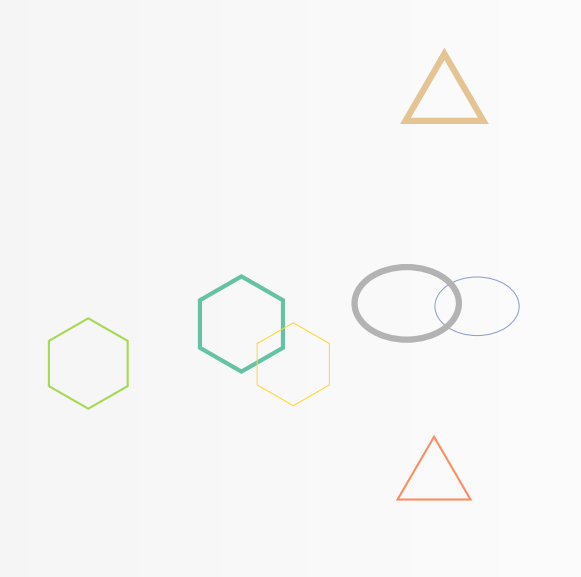[{"shape": "hexagon", "thickness": 2, "radius": 0.41, "center": [0.415, 0.438]}, {"shape": "triangle", "thickness": 1, "radius": 0.36, "center": [0.747, 0.17]}, {"shape": "oval", "thickness": 0.5, "radius": 0.36, "center": [0.821, 0.469]}, {"shape": "hexagon", "thickness": 1, "radius": 0.39, "center": [0.152, 0.37]}, {"shape": "hexagon", "thickness": 0.5, "radius": 0.36, "center": [0.505, 0.368]}, {"shape": "triangle", "thickness": 3, "radius": 0.39, "center": [0.765, 0.829]}, {"shape": "oval", "thickness": 3, "radius": 0.45, "center": [0.7, 0.474]}]